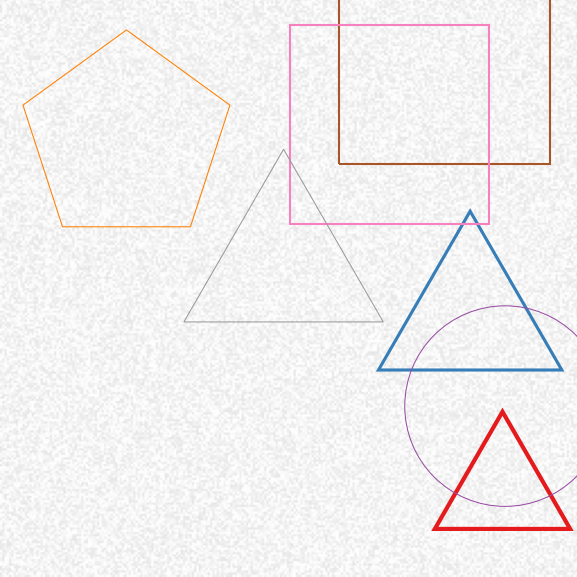[{"shape": "triangle", "thickness": 2, "radius": 0.68, "center": [0.87, 0.151]}, {"shape": "triangle", "thickness": 1.5, "radius": 0.92, "center": [0.814, 0.45]}, {"shape": "circle", "thickness": 0.5, "radius": 0.87, "center": [0.875, 0.296]}, {"shape": "pentagon", "thickness": 0.5, "radius": 0.94, "center": [0.219, 0.759]}, {"shape": "square", "thickness": 1, "radius": 0.91, "center": [0.769, 0.897]}, {"shape": "square", "thickness": 1, "radius": 0.86, "center": [0.674, 0.784]}, {"shape": "triangle", "thickness": 0.5, "radius": 1.0, "center": [0.491, 0.541]}]